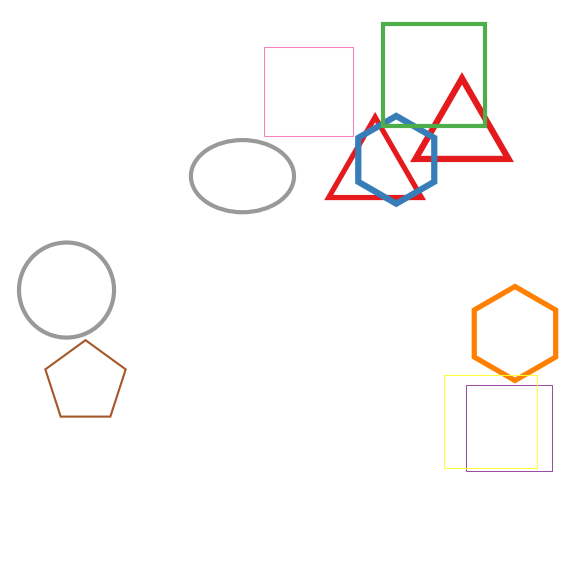[{"shape": "triangle", "thickness": 3, "radius": 0.47, "center": [0.8, 0.77]}, {"shape": "triangle", "thickness": 2.5, "radius": 0.46, "center": [0.65, 0.703]}, {"shape": "hexagon", "thickness": 3, "radius": 0.38, "center": [0.686, 0.722]}, {"shape": "square", "thickness": 2, "radius": 0.44, "center": [0.751, 0.87]}, {"shape": "square", "thickness": 0.5, "radius": 0.37, "center": [0.881, 0.257]}, {"shape": "hexagon", "thickness": 2.5, "radius": 0.41, "center": [0.892, 0.422]}, {"shape": "square", "thickness": 0.5, "radius": 0.4, "center": [0.849, 0.27]}, {"shape": "pentagon", "thickness": 1, "radius": 0.37, "center": [0.148, 0.337]}, {"shape": "square", "thickness": 0.5, "radius": 0.39, "center": [0.534, 0.841]}, {"shape": "circle", "thickness": 2, "radius": 0.41, "center": [0.115, 0.497]}, {"shape": "oval", "thickness": 2, "radius": 0.45, "center": [0.42, 0.694]}]